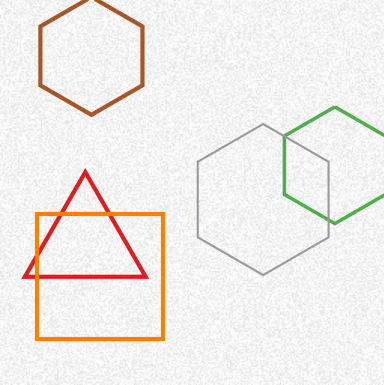[{"shape": "triangle", "thickness": 3, "radius": 0.91, "center": [0.222, 0.372]}, {"shape": "hexagon", "thickness": 2.5, "radius": 0.76, "center": [0.87, 0.571]}, {"shape": "square", "thickness": 3, "radius": 0.82, "center": [0.26, 0.282]}, {"shape": "hexagon", "thickness": 3, "radius": 0.77, "center": [0.237, 0.855]}, {"shape": "hexagon", "thickness": 1.5, "radius": 0.98, "center": [0.684, 0.482]}]